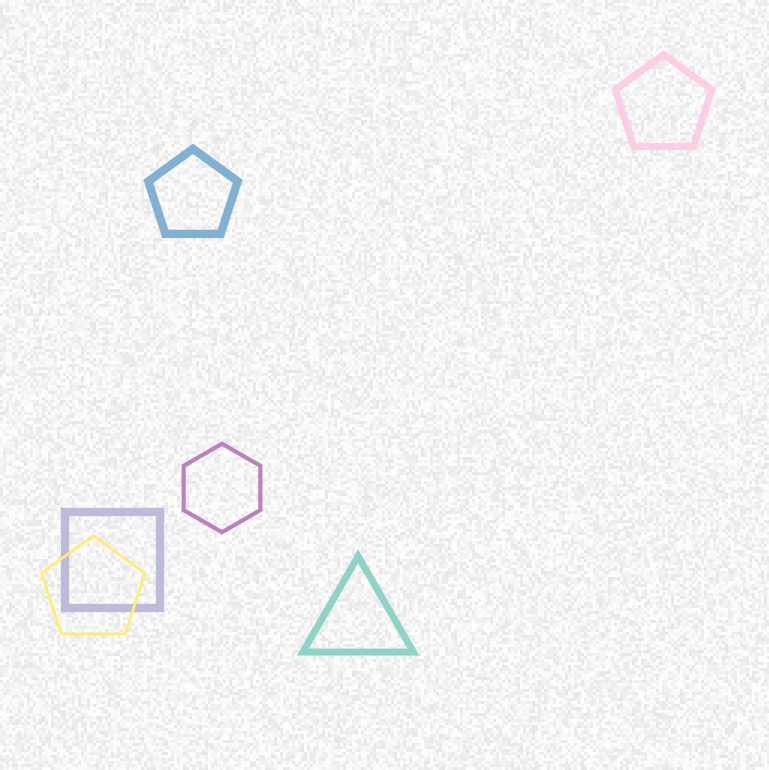[{"shape": "triangle", "thickness": 2.5, "radius": 0.41, "center": [0.465, 0.195]}, {"shape": "square", "thickness": 3, "radius": 0.31, "center": [0.146, 0.272]}, {"shape": "pentagon", "thickness": 3, "radius": 0.31, "center": [0.251, 0.746]}, {"shape": "pentagon", "thickness": 2.5, "radius": 0.33, "center": [0.862, 0.863]}, {"shape": "hexagon", "thickness": 1.5, "radius": 0.29, "center": [0.288, 0.366]}, {"shape": "pentagon", "thickness": 1, "radius": 0.35, "center": [0.121, 0.234]}]